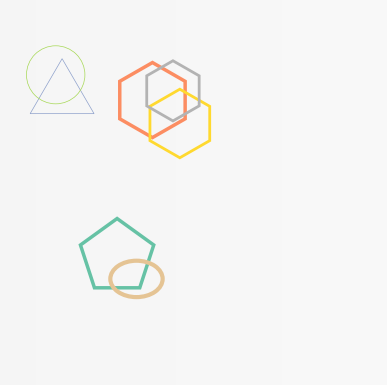[{"shape": "pentagon", "thickness": 2.5, "radius": 0.5, "center": [0.302, 0.333]}, {"shape": "hexagon", "thickness": 2.5, "radius": 0.49, "center": [0.393, 0.74]}, {"shape": "triangle", "thickness": 0.5, "radius": 0.48, "center": [0.16, 0.752]}, {"shape": "circle", "thickness": 0.5, "radius": 0.38, "center": [0.144, 0.806]}, {"shape": "hexagon", "thickness": 2, "radius": 0.45, "center": [0.464, 0.679]}, {"shape": "oval", "thickness": 3, "radius": 0.34, "center": [0.352, 0.276]}, {"shape": "hexagon", "thickness": 2, "radius": 0.39, "center": [0.446, 0.764]}]